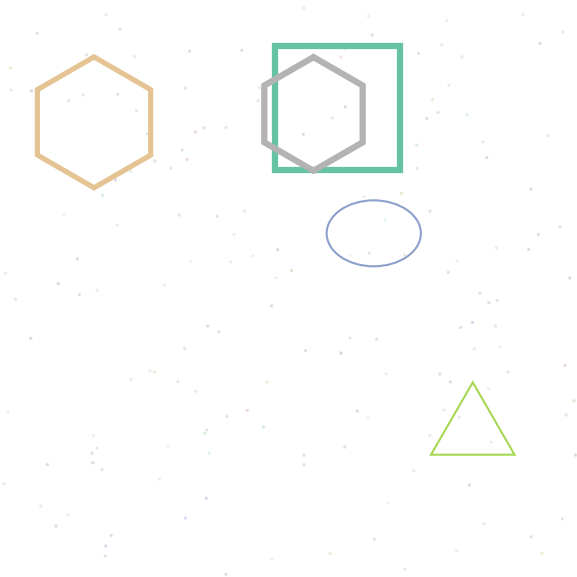[{"shape": "square", "thickness": 3, "radius": 0.54, "center": [0.584, 0.813]}, {"shape": "oval", "thickness": 1, "radius": 0.41, "center": [0.647, 0.595]}, {"shape": "triangle", "thickness": 1, "radius": 0.42, "center": [0.819, 0.254]}, {"shape": "hexagon", "thickness": 2.5, "radius": 0.57, "center": [0.163, 0.787]}, {"shape": "hexagon", "thickness": 3, "radius": 0.49, "center": [0.543, 0.802]}]